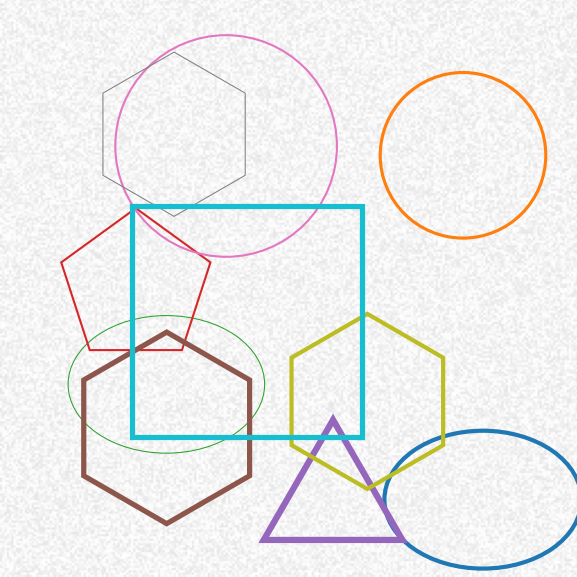[{"shape": "oval", "thickness": 2, "radius": 0.85, "center": [0.836, 0.134]}, {"shape": "circle", "thickness": 1.5, "radius": 0.72, "center": [0.802, 0.73]}, {"shape": "oval", "thickness": 0.5, "radius": 0.85, "center": [0.288, 0.334]}, {"shape": "pentagon", "thickness": 1, "radius": 0.68, "center": [0.235, 0.503]}, {"shape": "triangle", "thickness": 3, "radius": 0.69, "center": [0.577, 0.133]}, {"shape": "hexagon", "thickness": 2.5, "radius": 0.83, "center": [0.289, 0.258]}, {"shape": "circle", "thickness": 1, "radius": 0.96, "center": [0.392, 0.746]}, {"shape": "hexagon", "thickness": 0.5, "radius": 0.71, "center": [0.301, 0.767]}, {"shape": "hexagon", "thickness": 2, "radius": 0.76, "center": [0.636, 0.304]}, {"shape": "square", "thickness": 2.5, "radius": 1.0, "center": [0.427, 0.442]}]